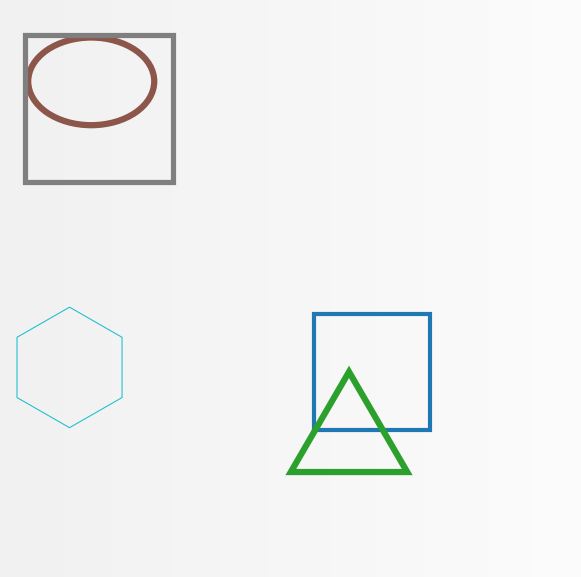[{"shape": "square", "thickness": 2, "radius": 0.5, "center": [0.64, 0.355]}, {"shape": "triangle", "thickness": 3, "radius": 0.58, "center": [0.6, 0.24]}, {"shape": "oval", "thickness": 3, "radius": 0.54, "center": [0.157, 0.858]}, {"shape": "square", "thickness": 2.5, "radius": 0.64, "center": [0.17, 0.812]}, {"shape": "hexagon", "thickness": 0.5, "radius": 0.52, "center": [0.12, 0.363]}]